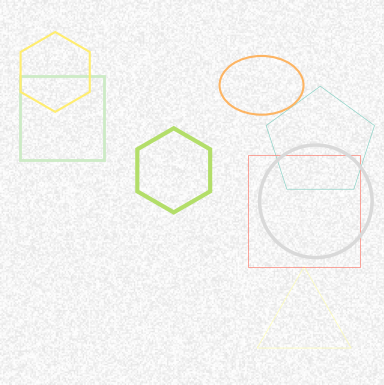[{"shape": "pentagon", "thickness": 0.5, "radius": 0.74, "center": [0.832, 0.628]}, {"shape": "triangle", "thickness": 0.5, "radius": 0.7, "center": [0.79, 0.166]}, {"shape": "square", "thickness": 0.5, "radius": 0.73, "center": [0.79, 0.452]}, {"shape": "oval", "thickness": 1.5, "radius": 0.55, "center": [0.679, 0.778]}, {"shape": "hexagon", "thickness": 3, "radius": 0.55, "center": [0.451, 0.558]}, {"shape": "circle", "thickness": 2.5, "radius": 0.73, "center": [0.82, 0.477]}, {"shape": "square", "thickness": 2, "radius": 0.54, "center": [0.161, 0.693]}, {"shape": "hexagon", "thickness": 1.5, "radius": 0.52, "center": [0.143, 0.813]}]